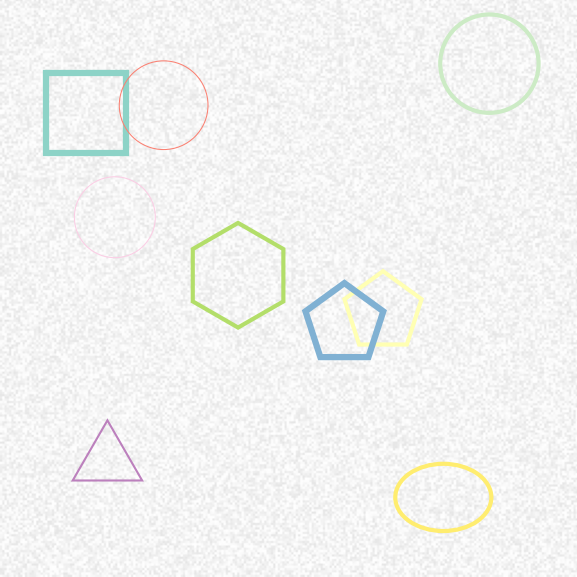[{"shape": "square", "thickness": 3, "radius": 0.35, "center": [0.149, 0.804]}, {"shape": "pentagon", "thickness": 2, "radius": 0.35, "center": [0.663, 0.459]}, {"shape": "circle", "thickness": 0.5, "radius": 0.38, "center": [0.283, 0.817]}, {"shape": "pentagon", "thickness": 3, "radius": 0.35, "center": [0.596, 0.438]}, {"shape": "hexagon", "thickness": 2, "radius": 0.45, "center": [0.412, 0.523]}, {"shape": "circle", "thickness": 0.5, "radius": 0.35, "center": [0.199, 0.623]}, {"shape": "triangle", "thickness": 1, "radius": 0.35, "center": [0.186, 0.202]}, {"shape": "circle", "thickness": 2, "radius": 0.43, "center": [0.847, 0.889]}, {"shape": "oval", "thickness": 2, "radius": 0.42, "center": [0.768, 0.138]}]